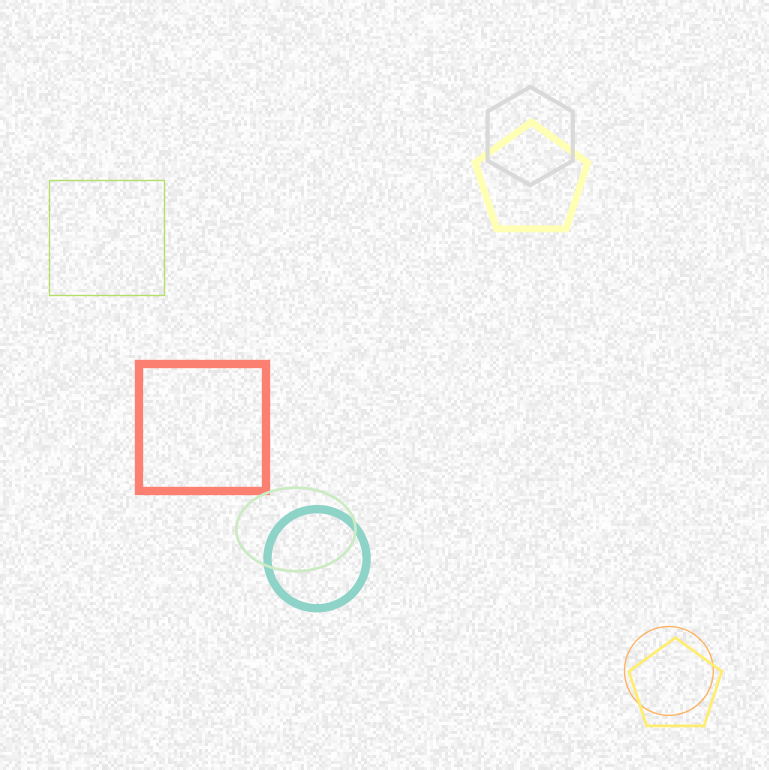[{"shape": "circle", "thickness": 3, "radius": 0.32, "center": [0.412, 0.274]}, {"shape": "pentagon", "thickness": 2.5, "radius": 0.38, "center": [0.69, 0.765]}, {"shape": "square", "thickness": 3, "radius": 0.41, "center": [0.263, 0.445]}, {"shape": "circle", "thickness": 0.5, "radius": 0.29, "center": [0.869, 0.129]}, {"shape": "square", "thickness": 0.5, "radius": 0.37, "center": [0.139, 0.692]}, {"shape": "hexagon", "thickness": 1.5, "radius": 0.32, "center": [0.689, 0.823]}, {"shape": "oval", "thickness": 1, "radius": 0.39, "center": [0.384, 0.312]}, {"shape": "pentagon", "thickness": 1, "radius": 0.32, "center": [0.877, 0.109]}]